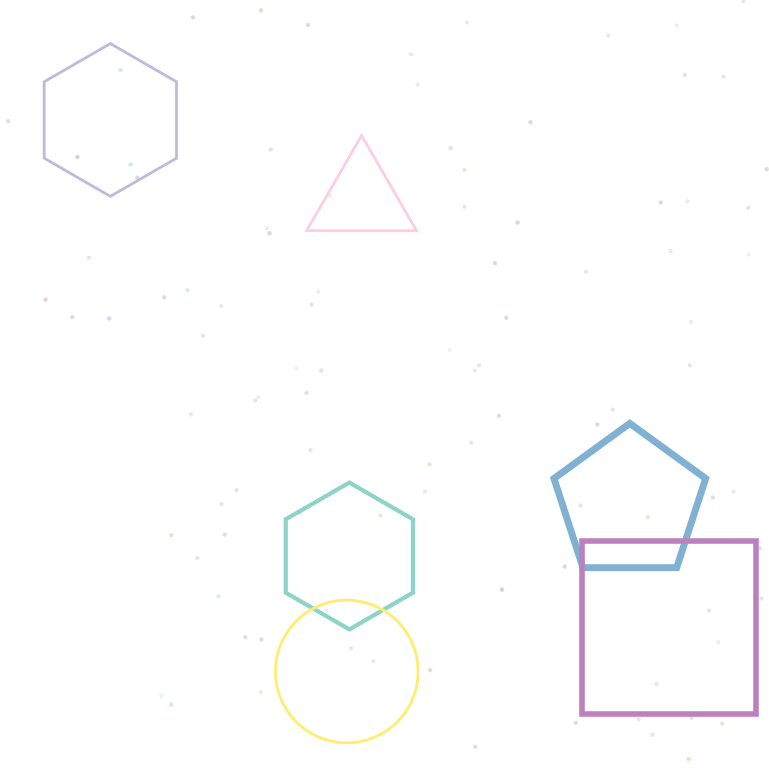[{"shape": "hexagon", "thickness": 1.5, "radius": 0.48, "center": [0.454, 0.278]}, {"shape": "hexagon", "thickness": 1, "radius": 0.5, "center": [0.143, 0.844]}, {"shape": "pentagon", "thickness": 2.5, "radius": 0.52, "center": [0.818, 0.347]}, {"shape": "triangle", "thickness": 1, "radius": 0.41, "center": [0.47, 0.742]}, {"shape": "square", "thickness": 2, "radius": 0.56, "center": [0.868, 0.185]}, {"shape": "circle", "thickness": 1, "radius": 0.46, "center": [0.45, 0.128]}]